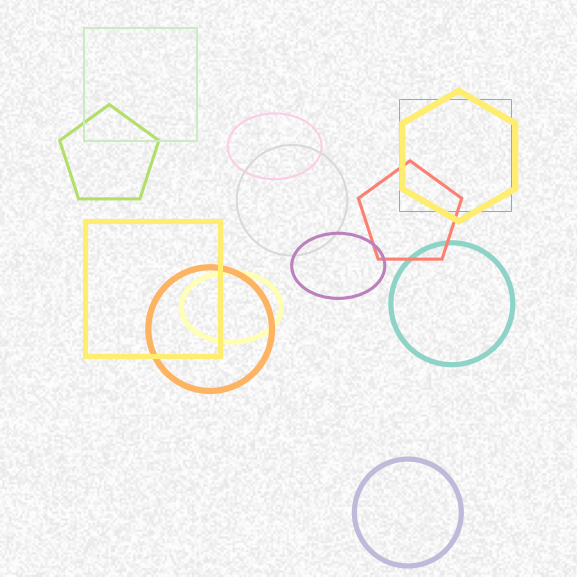[{"shape": "circle", "thickness": 2.5, "radius": 0.53, "center": [0.782, 0.473]}, {"shape": "oval", "thickness": 2.5, "radius": 0.43, "center": [0.4, 0.467]}, {"shape": "circle", "thickness": 2.5, "radius": 0.46, "center": [0.706, 0.112]}, {"shape": "pentagon", "thickness": 1.5, "radius": 0.47, "center": [0.71, 0.627]}, {"shape": "square", "thickness": 0.5, "radius": 0.48, "center": [0.788, 0.73]}, {"shape": "circle", "thickness": 3, "radius": 0.54, "center": [0.364, 0.429]}, {"shape": "pentagon", "thickness": 1.5, "radius": 0.45, "center": [0.189, 0.728]}, {"shape": "oval", "thickness": 1, "radius": 0.41, "center": [0.476, 0.746]}, {"shape": "circle", "thickness": 1, "radius": 0.48, "center": [0.506, 0.652]}, {"shape": "oval", "thickness": 1.5, "radius": 0.4, "center": [0.586, 0.539]}, {"shape": "square", "thickness": 1, "radius": 0.49, "center": [0.244, 0.853]}, {"shape": "hexagon", "thickness": 3, "radius": 0.56, "center": [0.794, 0.729]}, {"shape": "square", "thickness": 2.5, "radius": 0.59, "center": [0.264, 0.5]}]